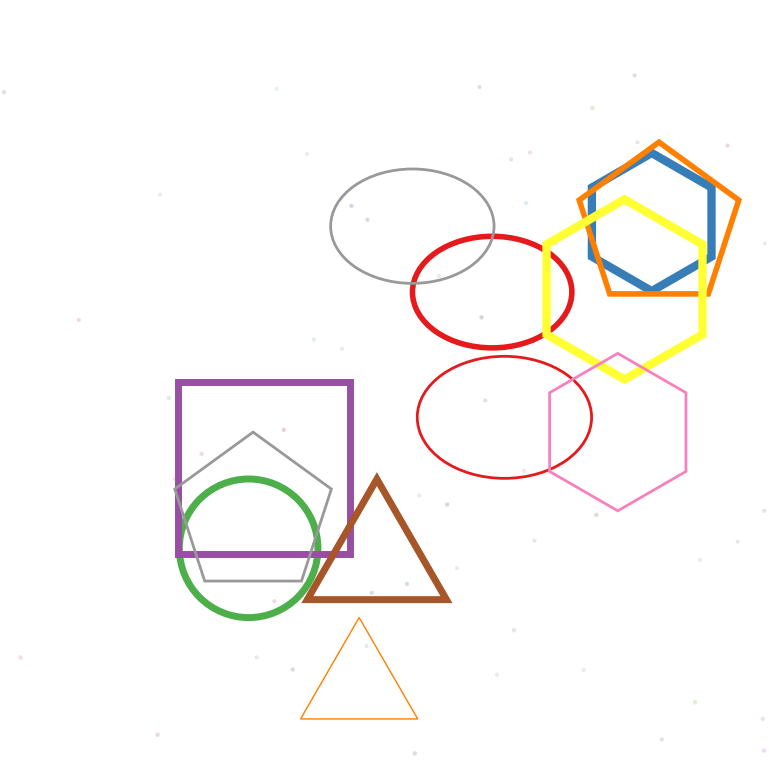[{"shape": "oval", "thickness": 1, "radius": 0.57, "center": [0.655, 0.458]}, {"shape": "oval", "thickness": 2, "radius": 0.52, "center": [0.639, 0.621]}, {"shape": "hexagon", "thickness": 3, "radius": 0.45, "center": [0.846, 0.712]}, {"shape": "circle", "thickness": 2.5, "radius": 0.45, "center": [0.323, 0.288]}, {"shape": "square", "thickness": 2.5, "radius": 0.56, "center": [0.343, 0.392]}, {"shape": "triangle", "thickness": 0.5, "radius": 0.44, "center": [0.466, 0.11]}, {"shape": "pentagon", "thickness": 2, "radius": 0.54, "center": [0.856, 0.706]}, {"shape": "hexagon", "thickness": 3, "radius": 0.58, "center": [0.811, 0.624]}, {"shape": "triangle", "thickness": 2.5, "radius": 0.52, "center": [0.489, 0.273]}, {"shape": "hexagon", "thickness": 1, "radius": 0.51, "center": [0.802, 0.439]}, {"shape": "pentagon", "thickness": 1, "radius": 0.53, "center": [0.329, 0.332]}, {"shape": "oval", "thickness": 1, "radius": 0.53, "center": [0.536, 0.706]}]